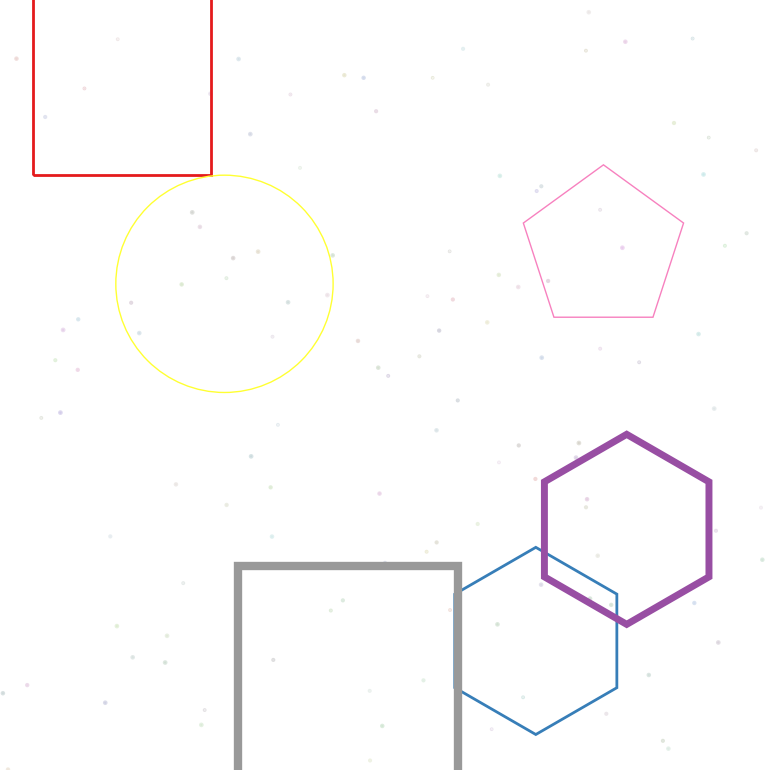[{"shape": "square", "thickness": 1, "radius": 0.58, "center": [0.158, 0.888]}, {"shape": "hexagon", "thickness": 1, "radius": 0.61, "center": [0.696, 0.168]}, {"shape": "hexagon", "thickness": 2.5, "radius": 0.62, "center": [0.814, 0.313]}, {"shape": "circle", "thickness": 0.5, "radius": 0.71, "center": [0.292, 0.631]}, {"shape": "pentagon", "thickness": 0.5, "radius": 0.55, "center": [0.784, 0.677]}, {"shape": "square", "thickness": 3, "radius": 0.71, "center": [0.452, 0.123]}]